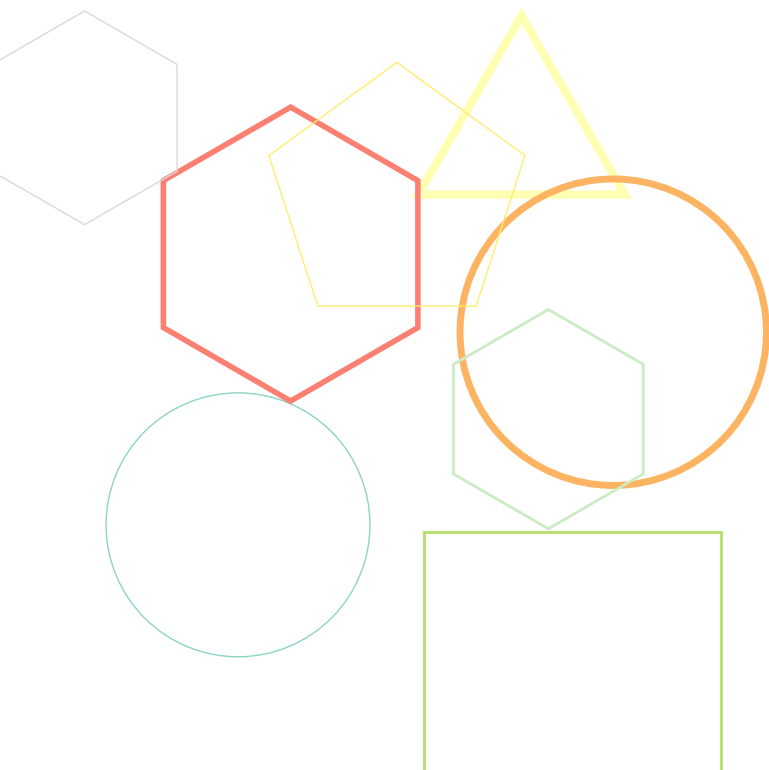[{"shape": "circle", "thickness": 0.5, "radius": 0.86, "center": [0.309, 0.318]}, {"shape": "triangle", "thickness": 3, "radius": 0.77, "center": [0.677, 0.825]}, {"shape": "hexagon", "thickness": 2, "radius": 0.95, "center": [0.377, 0.67]}, {"shape": "circle", "thickness": 2.5, "radius": 0.99, "center": [0.796, 0.569]}, {"shape": "square", "thickness": 1, "radius": 0.97, "center": [0.744, 0.116]}, {"shape": "hexagon", "thickness": 0.5, "radius": 0.69, "center": [0.11, 0.847]}, {"shape": "hexagon", "thickness": 1, "radius": 0.71, "center": [0.712, 0.456]}, {"shape": "pentagon", "thickness": 0.5, "radius": 0.87, "center": [0.515, 0.744]}]